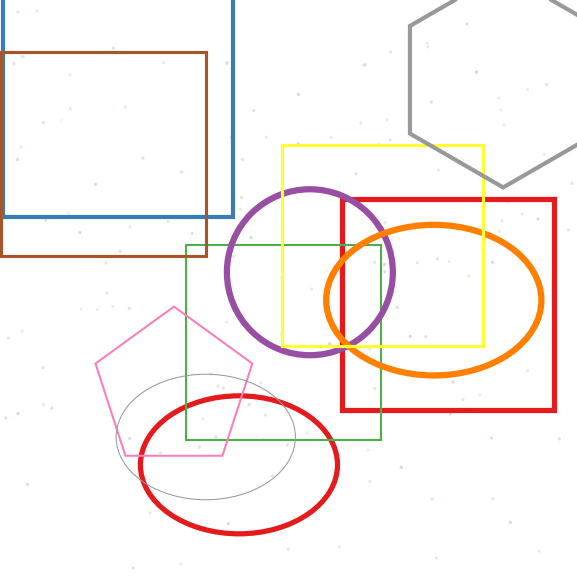[{"shape": "square", "thickness": 2.5, "radius": 0.92, "center": [0.776, 0.472]}, {"shape": "oval", "thickness": 2.5, "radius": 0.85, "center": [0.414, 0.194]}, {"shape": "square", "thickness": 2, "radius": 0.99, "center": [0.204, 0.822]}, {"shape": "square", "thickness": 1, "radius": 0.84, "center": [0.491, 0.406]}, {"shape": "circle", "thickness": 3, "radius": 0.72, "center": [0.537, 0.528]}, {"shape": "oval", "thickness": 3, "radius": 0.93, "center": [0.751, 0.479]}, {"shape": "square", "thickness": 1.5, "radius": 0.87, "center": [0.662, 0.574]}, {"shape": "square", "thickness": 1.5, "radius": 0.88, "center": [0.179, 0.732]}, {"shape": "pentagon", "thickness": 1, "radius": 0.71, "center": [0.301, 0.325]}, {"shape": "oval", "thickness": 0.5, "radius": 0.78, "center": [0.356, 0.242]}, {"shape": "hexagon", "thickness": 2, "radius": 0.93, "center": [0.871, 0.861]}]